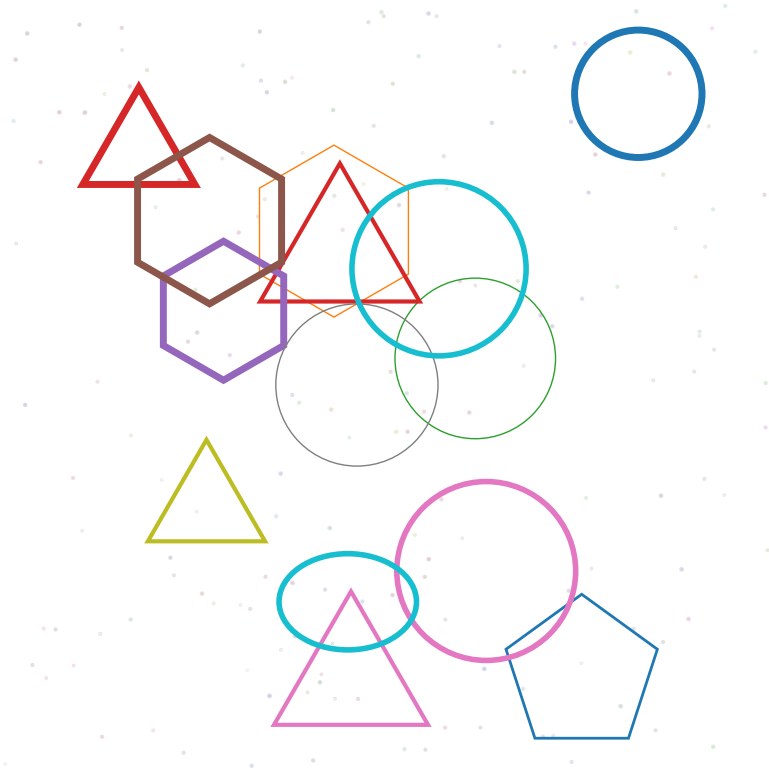[{"shape": "pentagon", "thickness": 1, "radius": 0.52, "center": [0.755, 0.125]}, {"shape": "circle", "thickness": 2.5, "radius": 0.41, "center": [0.829, 0.878]}, {"shape": "hexagon", "thickness": 0.5, "radius": 0.56, "center": [0.434, 0.7]}, {"shape": "circle", "thickness": 0.5, "radius": 0.52, "center": [0.617, 0.535]}, {"shape": "triangle", "thickness": 1.5, "radius": 0.6, "center": [0.441, 0.668]}, {"shape": "triangle", "thickness": 2.5, "radius": 0.42, "center": [0.18, 0.802]}, {"shape": "hexagon", "thickness": 2.5, "radius": 0.45, "center": [0.29, 0.596]}, {"shape": "hexagon", "thickness": 2.5, "radius": 0.54, "center": [0.272, 0.713]}, {"shape": "circle", "thickness": 2, "radius": 0.58, "center": [0.631, 0.258]}, {"shape": "triangle", "thickness": 1.5, "radius": 0.58, "center": [0.456, 0.116]}, {"shape": "circle", "thickness": 0.5, "radius": 0.53, "center": [0.464, 0.5]}, {"shape": "triangle", "thickness": 1.5, "radius": 0.44, "center": [0.268, 0.341]}, {"shape": "oval", "thickness": 2, "radius": 0.45, "center": [0.452, 0.218]}, {"shape": "circle", "thickness": 2, "radius": 0.57, "center": [0.57, 0.651]}]